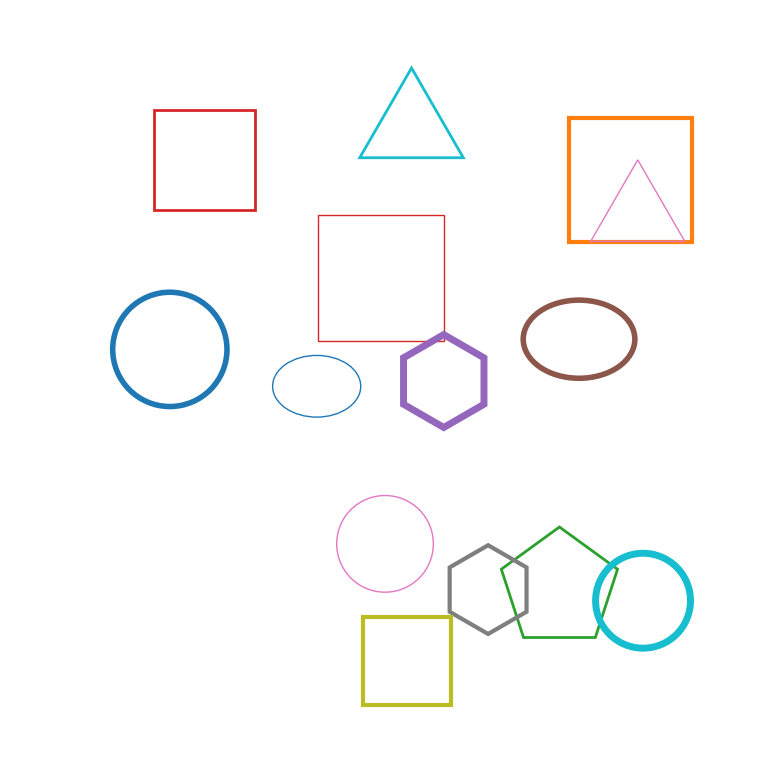[{"shape": "circle", "thickness": 2, "radius": 0.37, "center": [0.221, 0.546]}, {"shape": "oval", "thickness": 0.5, "radius": 0.29, "center": [0.411, 0.498]}, {"shape": "square", "thickness": 1.5, "radius": 0.4, "center": [0.819, 0.766]}, {"shape": "pentagon", "thickness": 1, "radius": 0.4, "center": [0.727, 0.236]}, {"shape": "square", "thickness": 1, "radius": 0.33, "center": [0.266, 0.792]}, {"shape": "square", "thickness": 0.5, "radius": 0.41, "center": [0.495, 0.639]}, {"shape": "hexagon", "thickness": 2.5, "radius": 0.3, "center": [0.576, 0.505]}, {"shape": "oval", "thickness": 2, "radius": 0.36, "center": [0.752, 0.559]}, {"shape": "triangle", "thickness": 0.5, "radius": 0.35, "center": [0.828, 0.722]}, {"shape": "circle", "thickness": 0.5, "radius": 0.31, "center": [0.5, 0.294]}, {"shape": "hexagon", "thickness": 1.5, "radius": 0.29, "center": [0.634, 0.234]}, {"shape": "square", "thickness": 1.5, "radius": 0.29, "center": [0.528, 0.142]}, {"shape": "triangle", "thickness": 1, "radius": 0.39, "center": [0.534, 0.834]}, {"shape": "circle", "thickness": 2.5, "radius": 0.31, "center": [0.835, 0.22]}]